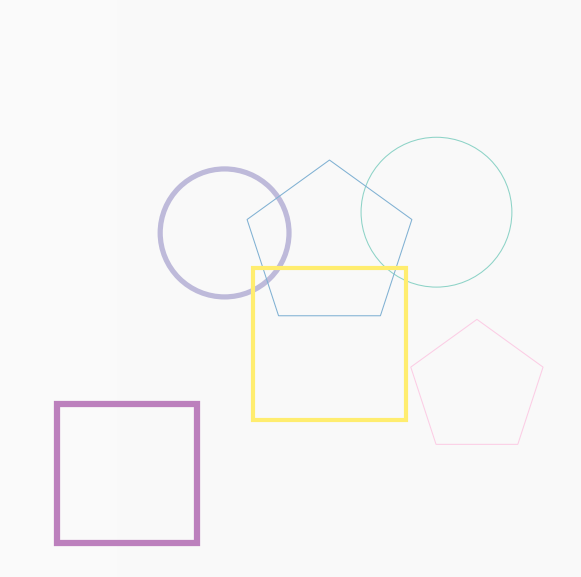[{"shape": "circle", "thickness": 0.5, "radius": 0.65, "center": [0.751, 0.632]}, {"shape": "circle", "thickness": 2.5, "radius": 0.55, "center": [0.386, 0.596]}, {"shape": "pentagon", "thickness": 0.5, "radius": 0.75, "center": [0.567, 0.573]}, {"shape": "pentagon", "thickness": 0.5, "radius": 0.6, "center": [0.821, 0.326]}, {"shape": "square", "thickness": 3, "radius": 0.6, "center": [0.219, 0.179]}, {"shape": "square", "thickness": 2, "radius": 0.66, "center": [0.568, 0.403]}]